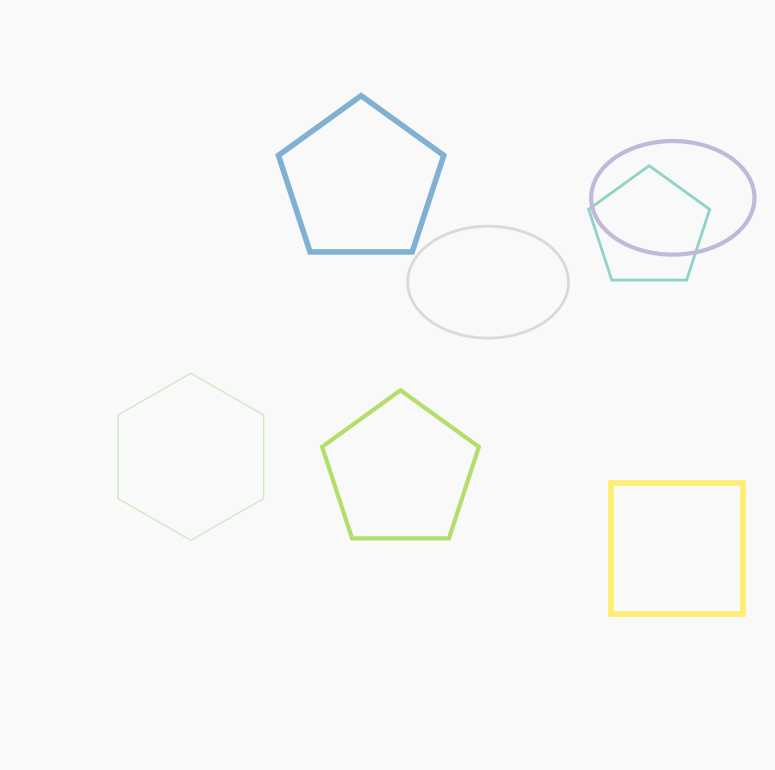[{"shape": "pentagon", "thickness": 1, "radius": 0.41, "center": [0.838, 0.703]}, {"shape": "oval", "thickness": 1.5, "radius": 0.53, "center": [0.868, 0.743]}, {"shape": "pentagon", "thickness": 2, "radius": 0.56, "center": [0.466, 0.764]}, {"shape": "pentagon", "thickness": 1.5, "radius": 0.53, "center": [0.517, 0.387]}, {"shape": "oval", "thickness": 1, "radius": 0.52, "center": [0.63, 0.634]}, {"shape": "hexagon", "thickness": 0.5, "radius": 0.54, "center": [0.246, 0.407]}, {"shape": "square", "thickness": 2, "radius": 0.43, "center": [0.874, 0.287]}]